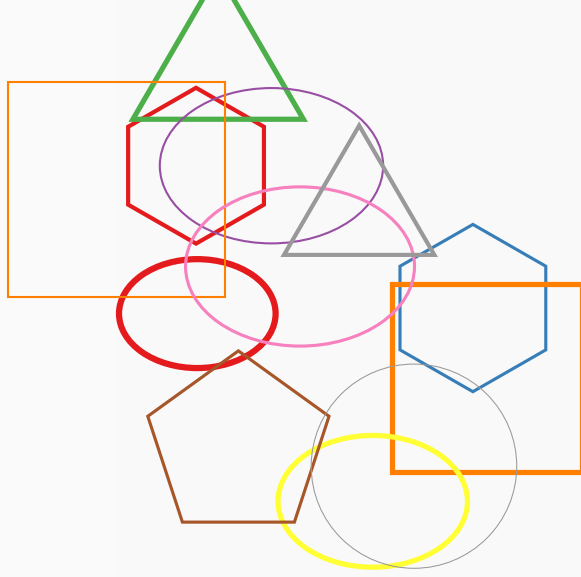[{"shape": "hexagon", "thickness": 2, "radius": 0.67, "center": [0.337, 0.712]}, {"shape": "oval", "thickness": 3, "radius": 0.67, "center": [0.339, 0.456]}, {"shape": "hexagon", "thickness": 1.5, "radius": 0.72, "center": [0.814, 0.466]}, {"shape": "triangle", "thickness": 2.5, "radius": 0.85, "center": [0.375, 0.877]}, {"shape": "oval", "thickness": 1, "radius": 0.96, "center": [0.467, 0.712]}, {"shape": "square", "thickness": 2.5, "radius": 0.82, "center": [0.838, 0.344]}, {"shape": "square", "thickness": 1, "radius": 0.93, "center": [0.201, 0.671]}, {"shape": "oval", "thickness": 2.5, "radius": 0.81, "center": [0.641, 0.131]}, {"shape": "pentagon", "thickness": 1.5, "radius": 0.82, "center": [0.41, 0.228]}, {"shape": "oval", "thickness": 1.5, "radius": 0.98, "center": [0.516, 0.538]}, {"shape": "triangle", "thickness": 2, "radius": 0.75, "center": [0.618, 0.632]}, {"shape": "circle", "thickness": 0.5, "radius": 0.88, "center": [0.712, 0.192]}]